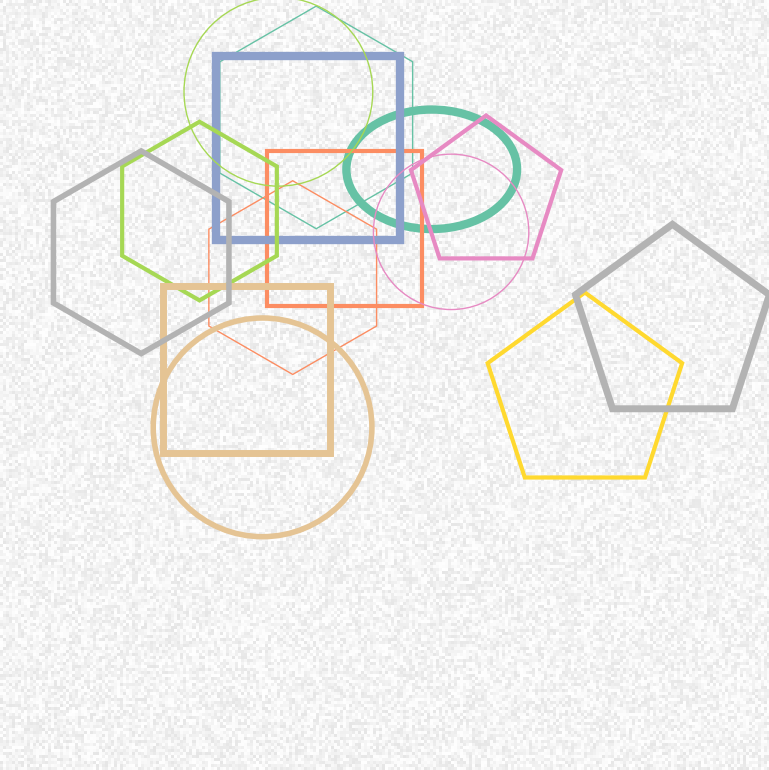[{"shape": "hexagon", "thickness": 0.5, "radius": 0.72, "center": [0.411, 0.848]}, {"shape": "oval", "thickness": 3, "radius": 0.55, "center": [0.561, 0.78]}, {"shape": "hexagon", "thickness": 0.5, "radius": 0.63, "center": [0.38, 0.639]}, {"shape": "square", "thickness": 1.5, "radius": 0.5, "center": [0.448, 0.704]}, {"shape": "square", "thickness": 3, "radius": 0.6, "center": [0.4, 0.808]}, {"shape": "pentagon", "thickness": 1.5, "radius": 0.51, "center": [0.631, 0.747]}, {"shape": "circle", "thickness": 0.5, "radius": 0.5, "center": [0.586, 0.699]}, {"shape": "circle", "thickness": 0.5, "radius": 0.61, "center": [0.362, 0.881]}, {"shape": "hexagon", "thickness": 1.5, "radius": 0.58, "center": [0.259, 0.726]}, {"shape": "pentagon", "thickness": 1.5, "radius": 0.66, "center": [0.76, 0.487]}, {"shape": "circle", "thickness": 2, "radius": 0.71, "center": [0.341, 0.445]}, {"shape": "square", "thickness": 2.5, "radius": 0.54, "center": [0.32, 0.521]}, {"shape": "pentagon", "thickness": 2.5, "radius": 0.66, "center": [0.873, 0.576]}, {"shape": "hexagon", "thickness": 2, "radius": 0.66, "center": [0.183, 0.672]}]